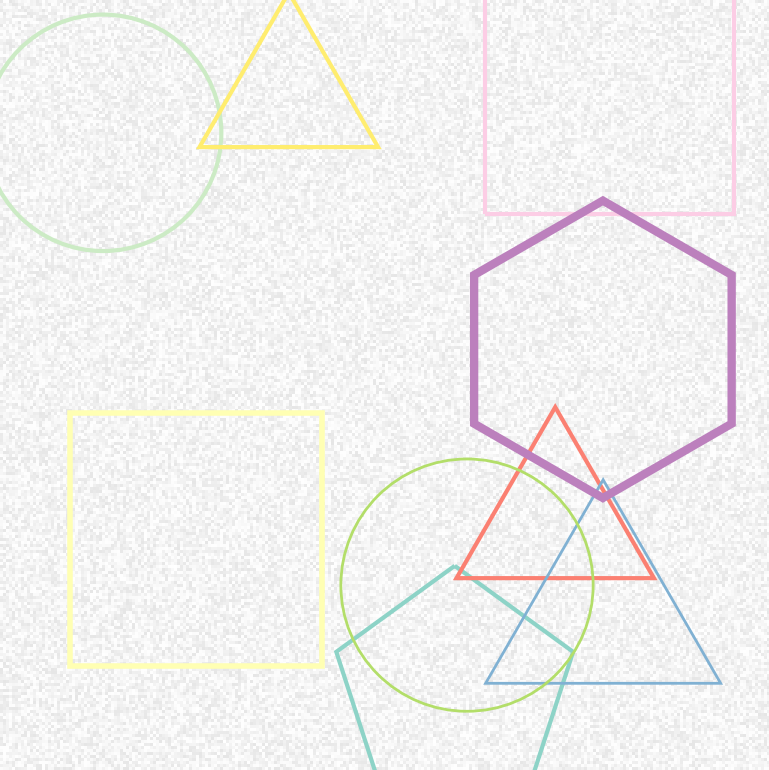[{"shape": "pentagon", "thickness": 1.5, "radius": 0.81, "center": [0.591, 0.103]}, {"shape": "square", "thickness": 2, "radius": 0.82, "center": [0.255, 0.299]}, {"shape": "triangle", "thickness": 1.5, "radius": 0.74, "center": [0.721, 0.323]}, {"shape": "triangle", "thickness": 1, "radius": 0.88, "center": [0.783, 0.201]}, {"shape": "circle", "thickness": 1, "radius": 0.82, "center": [0.606, 0.24]}, {"shape": "square", "thickness": 1.5, "radius": 0.81, "center": [0.791, 0.884]}, {"shape": "hexagon", "thickness": 3, "radius": 0.97, "center": [0.783, 0.546]}, {"shape": "circle", "thickness": 1.5, "radius": 0.77, "center": [0.134, 0.828]}, {"shape": "triangle", "thickness": 1.5, "radius": 0.67, "center": [0.375, 0.876]}]